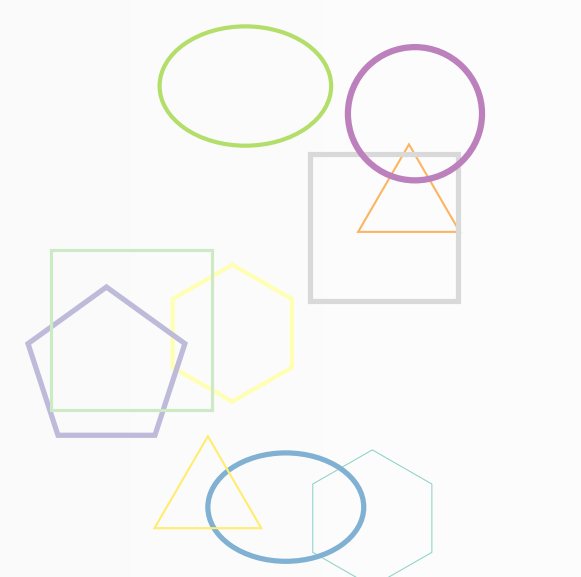[{"shape": "hexagon", "thickness": 0.5, "radius": 0.59, "center": [0.641, 0.102]}, {"shape": "hexagon", "thickness": 2, "radius": 0.59, "center": [0.4, 0.422]}, {"shape": "pentagon", "thickness": 2.5, "radius": 0.71, "center": [0.183, 0.36]}, {"shape": "oval", "thickness": 2.5, "radius": 0.67, "center": [0.492, 0.121]}, {"shape": "triangle", "thickness": 1, "radius": 0.5, "center": [0.704, 0.648]}, {"shape": "oval", "thickness": 2, "radius": 0.74, "center": [0.422, 0.85]}, {"shape": "square", "thickness": 2.5, "radius": 0.64, "center": [0.661, 0.605]}, {"shape": "circle", "thickness": 3, "radius": 0.58, "center": [0.714, 0.802]}, {"shape": "square", "thickness": 1.5, "radius": 0.69, "center": [0.226, 0.427]}, {"shape": "triangle", "thickness": 1, "radius": 0.53, "center": [0.358, 0.138]}]